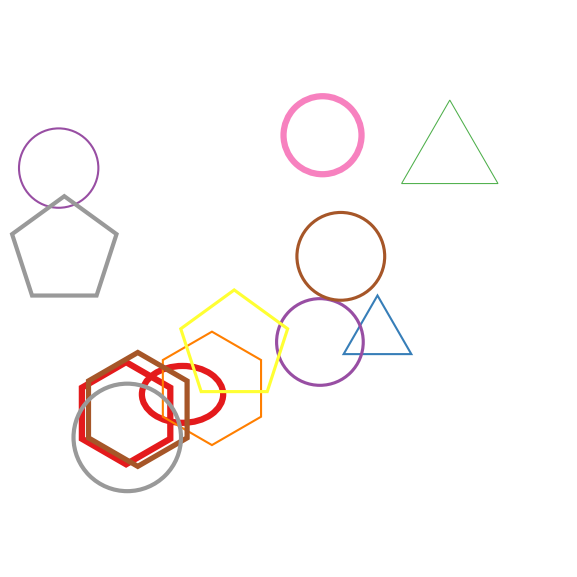[{"shape": "hexagon", "thickness": 3, "radius": 0.44, "center": [0.218, 0.284]}, {"shape": "oval", "thickness": 3, "radius": 0.35, "center": [0.316, 0.316]}, {"shape": "triangle", "thickness": 1, "radius": 0.34, "center": [0.654, 0.42]}, {"shape": "triangle", "thickness": 0.5, "radius": 0.48, "center": [0.779, 0.729]}, {"shape": "circle", "thickness": 1.5, "radius": 0.38, "center": [0.554, 0.407]}, {"shape": "circle", "thickness": 1, "radius": 0.34, "center": [0.102, 0.708]}, {"shape": "hexagon", "thickness": 1, "radius": 0.49, "center": [0.367, 0.327]}, {"shape": "pentagon", "thickness": 1.5, "radius": 0.49, "center": [0.406, 0.4]}, {"shape": "circle", "thickness": 1.5, "radius": 0.38, "center": [0.59, 0.555]}, {"shape": "hexagon", "thickness": 2.5, "radius": 0.49, "center": [0.239, 0.29]}, {"shape": "circle", "thickness": 3, "radius": 0.34, "center": [0.558, 0.765]}, {"shape": "circle", "thickness": 2, "radius": 0.47, "center": [0.22, 0.242]}, {"shape": "pentagon", "thickness": 2, "radius": 0.48, "center": [0.111, 0.564]}]